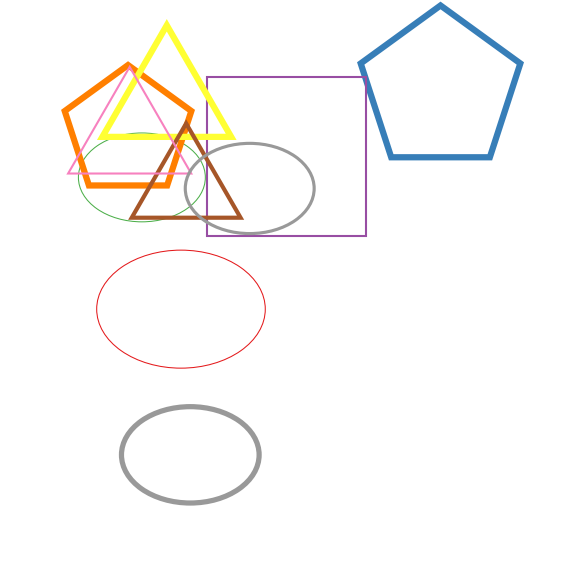[{"shape": "oval", "thickness": 0.5, "radius": 0.73, "center": [0.313, 0.464]}, {"shape": "pentagon", "thickness": 3, "radius": 0.73, "center": [0.763, 0.844]}, {"shape": "oval", "thickness": 0.5, "radius": 0.55, "center": [0.246, 0.692]}, {"shape": "square", "thickness": 1, "radius": 0.69, "center": [0.496, 0.728]}, {"shape": "pentagon", "thickness": 3, "radius": 0.58, "center": [0.222, 0.771]}, {"shape": "triangle", "thickness": 3, "radius": 0.64, "center": [0.289, 0.827]}, {"shape": "triangle", "thickness": 2, "radius": 0.54, "center": [0.322, 0.677]}, {"shape": "triangle", "thickness": 1, "radius": 0.62, "center": [0.225, 0.76]}, {"shape": "oval", "thickness": 2.5, "radius": 0.6, "center": [0.33, 0.212]}, {"shape": "oval", "thickness": 1.5, "radius": 0.56, "center": [0.432, 0.673]}]